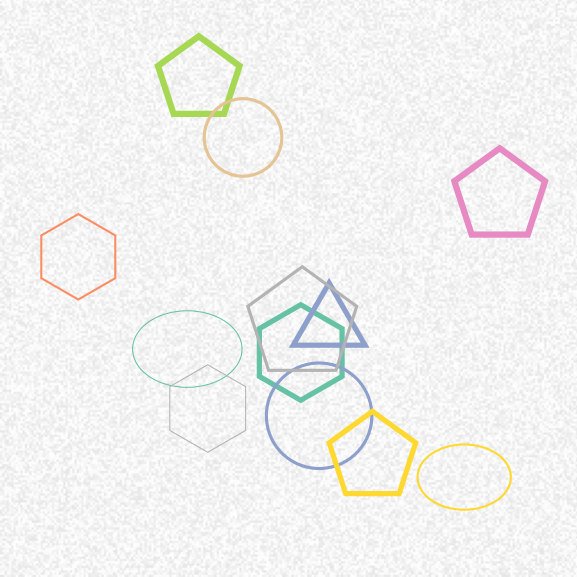[{"shape": "hexagon", "thickness": 2.5, "radius": 0.41, "center": [0.521, 0.389]}, {"shape": "oval", "thickness": 0.5, "radius": 0.47, "center": [0.324, 0.395]}, {"shape": "hexagon", "thickness": 1, "radius": 0.37, "center": [0.136, 0.554]}, {"shape": "circle", "thickness": 1.5, "radius": 0.46, "center": [0.553, 0.279]}, {"shape": "triangle", "thickness": 2.5, "radius": 0.36, "center": [0.57, 0.437]}, {"shape": "pentagon", "thickness": 3, "radius": 0.41, "center": [0.865, 0.66]}, {"shape": "pentagon", "thickness": 3, "radius": 0.37, "center": [0.344, 0.862]}, {"shape": "pentagon", "thickness": 2.5, "radius": 0.39, "center": [0.645, 0.208]}, {"shape": "oval", "thickness": 1, "radius": 0.4, "center": [0.804, 0.173]}, {"shape": "circle", "thickness": 1.5, "radius": 0.34, "center": [0.421, 0.761]}, {"shape": "hexagon", "thickness": 0.5, "radius": 0.38, "center": [0.36, 0.292]}, {"shape": "pentagon", "thickness": 1.5, "radius": 0.5, "center": [0.523, 0.438]}]